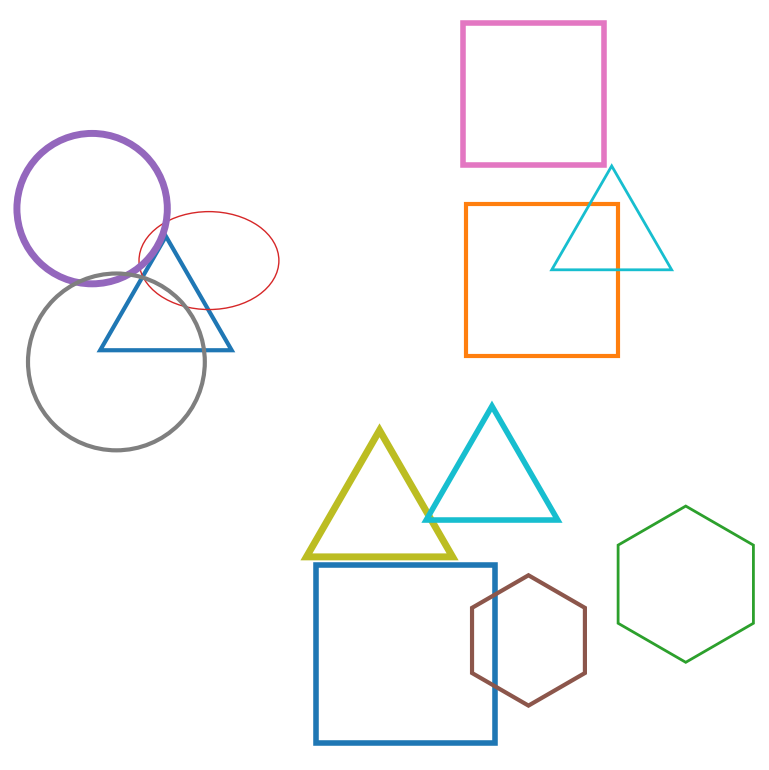[{"shape": "triangle", "thickness": 1.5, "radius": 0.49, "center": [0.215, 0.594]}, {"shape": "square", "thickness": 2, "radius": 0.58, "center": [0.526, 0.15]}, {"shape": "square", "thickness": 1.5, "radius": 0.49, "center": [0.703, 0.637]}, {"shape": "hexagon", "thickness": 1, "radius": 0.51, "center": [0.891, 0.241]}, {"shape": "oval", "thickness": 0.5, "radius": 0.45, "center": [0.271, 0.662]}, {"shape": "circle", "thickness": 2.5, "radius": 0.49, "center": [0.12, 0.729]}, {"shape": "hexagon", "thickness": 1.5, "radius": 0.42, "center": [0.686, 0.168]}, {"shape": "square", "thickness": 2, "radius": 0.46, "center": [0.693, 0.878]}, {"shape": "circle", "thickness": 1.5, "radius": 0.57, "center": [0.151, 0.53]}, {"shape": "triangle", "thickness": 2.5, "radius": 0.55, "center": [0.493, 0.332]}, {"shape": "triangle", "thickness": 2, "radius": 0.49, "center": [0.639, 0.374]}, {"shape": "triangle", "thickness": 1, "radius": 0.45, "center": [0.794, 0.695]}]